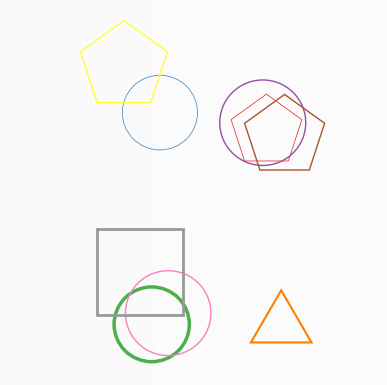[{"shape": "pentagon", "thickness": 0.5, "radius": 0.48, "center": [0.688, 0.66]}, {"shape": "circle", "thickness": 0.5, "radius": 0.49, "center": [0.413, 0.708]}, {"shape": "circle", "thickness": 2.5, "radius": 0.49, "center": [0.391, 0.158]}, {"shape": "circle", "thickness": 1, "radius": 0.55, "center": [0.678, 0.681]}, {"shape": "triangle", "thickness": 1.5, "radius": 0.45, "center": [0.726, 0.156]}, {"shape": "pentagon", "thickness": 1, "radius": 0.59, "center": [0.32, 0.829]}, {"shape": "pentagon", "thickness": 1, "radius": 0.54, "center": [0.734, 0.646]}, {"shape": "circle", "thickness": 1, "radius": 0.55, "center": [0.434, 0.187]}, {"shape": "square", "thickness": 2, "radius": 0.56, "center": [0.361, 0.294]}]